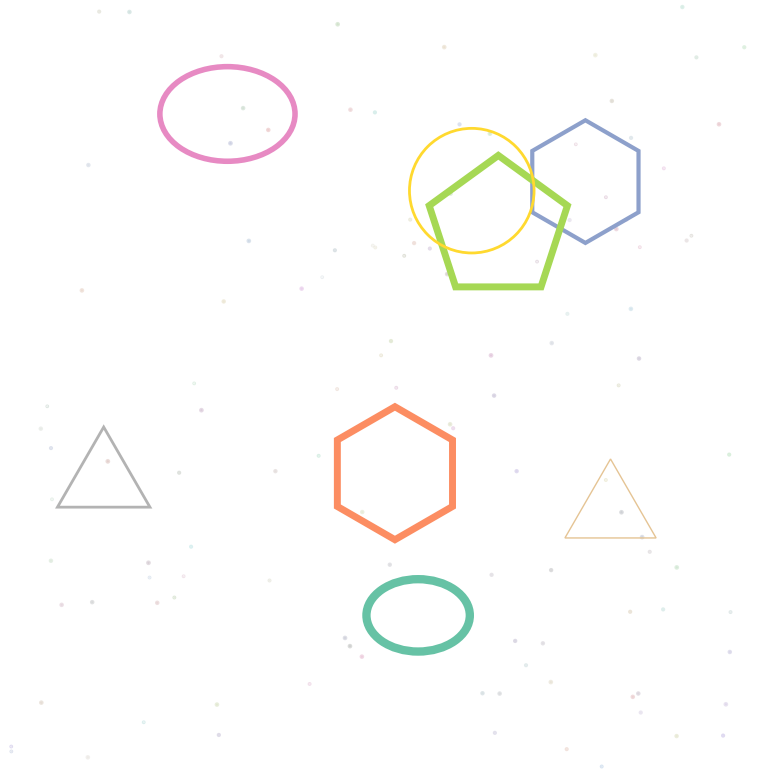[{"shape": "oval", "thickness": 3, "radius": 0.34, "center": [0.543, 0.201]}, {"shape": "hexagon", "thickness": 2.5, "radius": 0.43, "center": [0.513, 0.385]}, {"shape": "hexagon", "thickness": 1.5, "radius": 0.4, "center": [0.76, 0.764]}, {"shape": "oval", "thickness": 2, "radius": 0.44, "center": [0.295, 0.852]}, {"shape": "pentagon", "thickness": 2.5, "radius": 0.47, "center": [0.647, 0.704]}, {"shape": "circle", "thickness": 1, "radius": 0.4, "center": [0.613, 0.752]}, {"shape": "triangle", "thickness": 0.5, "radius": 0.34, "center": [0.793, 0.336]}, {"shape": "triangle", "thickness": 1, "radius": 0.35, "center": [0.135, 0.376]}]